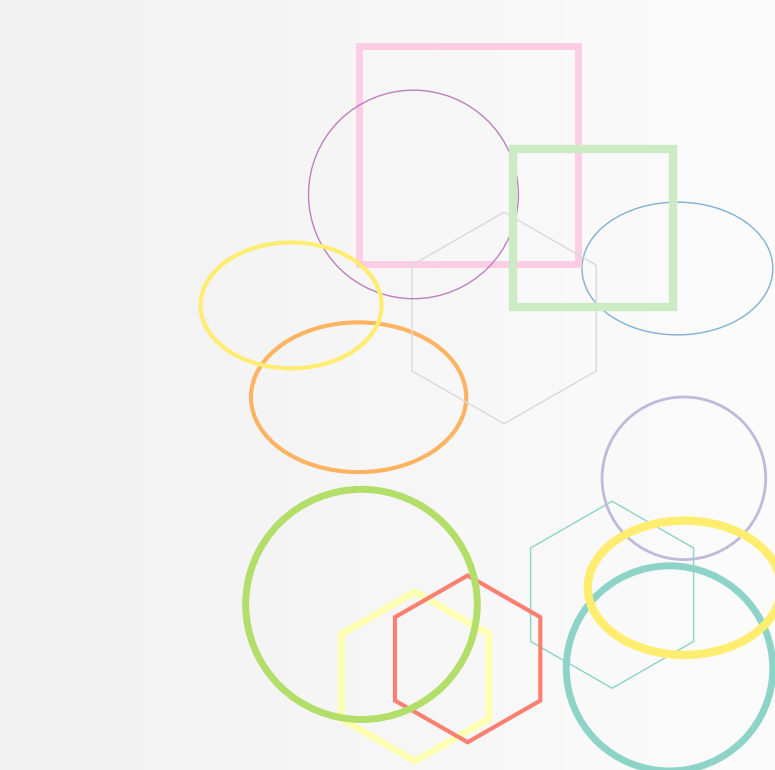[{"shape": "hexagon", "thickness": 0.5, "radius": 0.61, "center": [0.79, 0.228]}, {"shape": "circle", "thickness": 2.5, "radius": 0.67, "center": [0.864, 0.132]}, {"shape": "hexagon", "thickness": 2.5, "radius": 0.55, "center": [0.536, 0.121]}, {"shape": "circle", "thickness": 1, "radius": 0.53, "center": [0.882, 0.379]}, {"shape": "hexagon", "thickness": 1.5, "radius": 0.54, "center": [0.603, 0.144]}, {"shape": "oval", "thickness": 0.5, "radius": 0.62, "center": [0.874, 0.651]}, {"shape": "oval", "thickness": 1.5, "radius": 0.69, "center": [0.463, 0.484]}, {"shape": "circle", "thickness": 2.5, "radius": 0.75, "center": [0.466, 0.215]}, {"shape": "square", "thickness": 2.5, "radius": 0.71, "center": [0.604, 0.799]}, {"shape": "hexagon", "thickness": 0.5, "radius": 0.69, "center": [0.65, 0.587]}, {"shape": "circle", "thickness": 0.5, "radius": 0.68, "center": [0.534, 0.747]}, {"shape": "square", "thickness": 3, "radius": 0.51, "center": [0.765, 0.704]}, {"shape": "oval", "thickness": 3, "radius": 0.62, "center": [0.883, 0.237]}, {"shape": "oval", "thickness": 1.5, "radius": 0.58, "center": [0.376, 0.603]}]